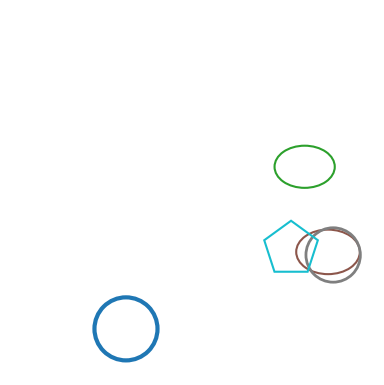[{"shape": "circle", "thickness": 3, "radius": 0.41, "center": [0.327, 0.146]}, {"shape": "oval", "thickness": 1.5, "radius": 0.39, "center": [0.791, 0.567]}, {"shape": "oval", "thickness": 1.5, "radius": 0.41, "center": [0.852, 0.346]}, {"shape": "circle", "thickness": 2, "radius": 0.35, "center": [0.865, 0.338]}, {"shape": "pentagon", "thickness": 1.5, "radius": 0.37, "center": [0.756, 0.353]}]